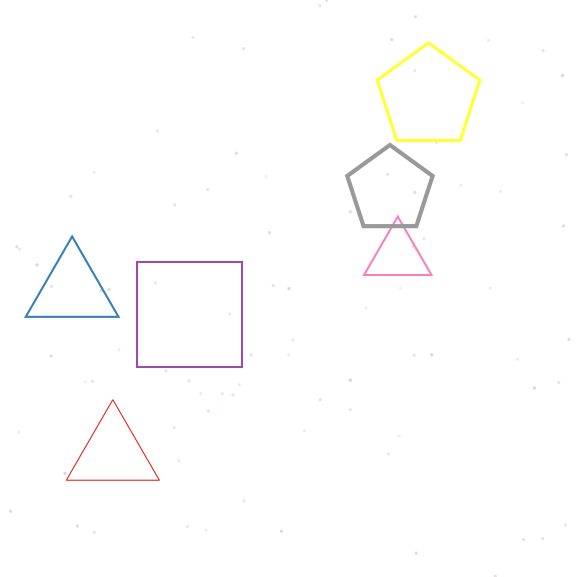[{"shape": "triangle", "thickness": 0.5, "radius": 0.47, "center": [0.195, 0.214]}, {"shape": "triangle", "thickness": 1, "radius": 0.46, "center": [0.125, 0.497]}, {"shape": "square", "thickness": 1, "radius": 0.45, "center": [0.328, 0.454]}, {"shape": "pentagon", "thickness": 1.5, "radius": 0.47, "center": [0.742, 0.831]}, {"shape": "triangle", "thickness": 1, "radius": 0.34, "center": [0.689, 0.557]}, {"shape": "pentagon", "thickness": 2, "radius": 0.39, "center": [0.675, 0.67]}]